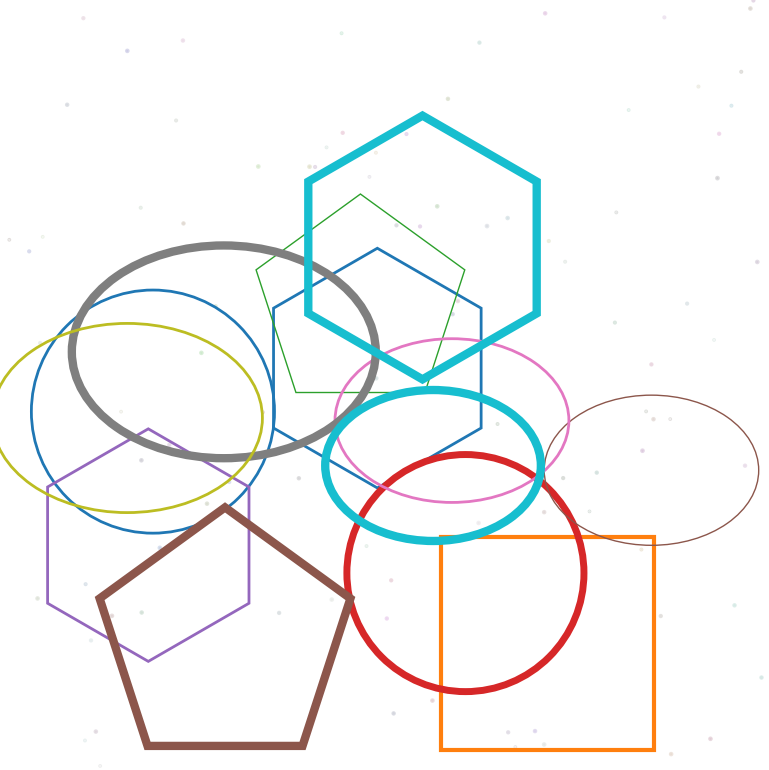[{"shape": "circle", "thickness": 1, "radius": 0.79, "center": [0.199, 0.465]}, {"shape": "hexagon", "thickness": 1, "radius": 0.78, "center": [0.49, 0.522]}, {"shape": "square", "thickness": 1.5, "radius": 0.69, "center": [0.711, 0.164]}, {"shape": "pentagon", "thickness": 0.5, "radius": 0.71, "center": [0.468, 0.606]}, {"shape": "circle", "thickness": 2.5, "radius": 0.77, "center": [0.604, 0.256]}, {"shape": "hexagon", "thickness": 1, "radius": 0.76, "center": [0.193, 0.292]}, {"shape": "pentagon", "thickness": 3, "radius": 0.86, "center": [0.292, 0.17]}, {"shape": "oval", "thickness": 0.5, "radius": 0.7, "center": [0.846, 0.389]}, {"shape": "oval", "thickness": 1, "radius": 0.76, "center": [0.587, 0.454]}, {"shape": "oval", "thickness": 3, "radius": 0.99, "center": [0.291, 0.543]}, {"shape": "oval", "thickness": 1, "radius": 0.88, "center": [0.165, 0.457]}, {"shape": "hexagon", "thickness": 3, "radius": 0.86, "center": [0.549, 0.679]}, {"shape": "oval", "thickness": 3, "radius": 0.7, "center": [0.562, 0.395]}]